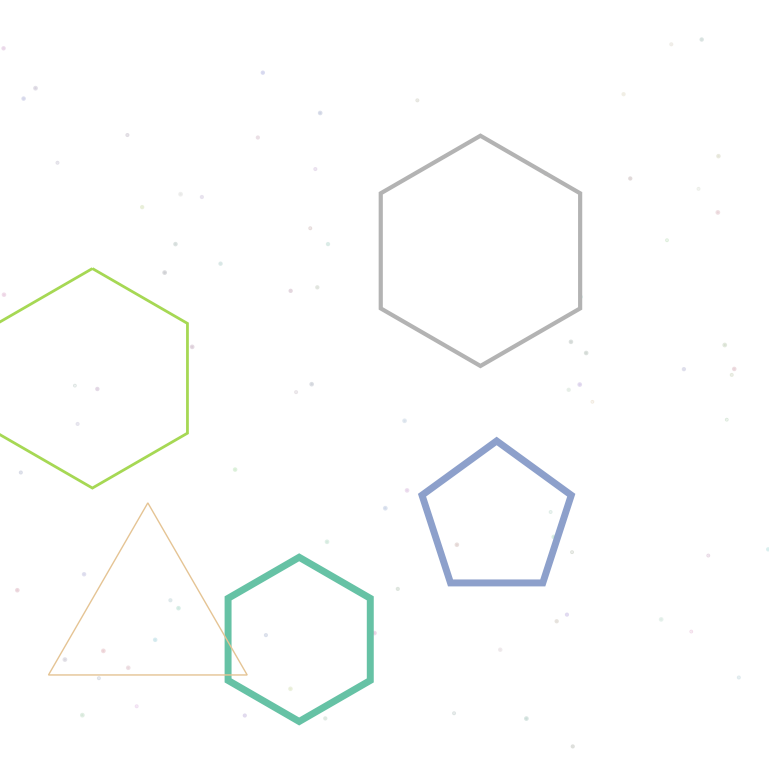[{"shape": "hexagon", "thickness": 2.5, "radius": 0.53, "center": [0.389, 0.17]}, {"shape": "pentagon", "thickness": 2.5, "radius": 0.51, "center": [0.645, 0.325]}, {"shape": "hexagon", "thickness": 1, "radius": 0.71, "center": [0.12, 0.509]}, {"shape": "triangle", "thickness": 0.5, "radius": 0.74, "center": [0.192, 0.198]}, {"shape": "hexagon", "thickness": 1.5, "radius": 0.75, "center": [0.624, 0.674]}]